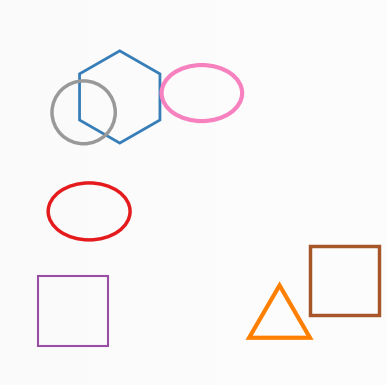[{"shape": "oval", "thickness": 2.5, "radius": 0.53, "center": [0.23, 0.451]}, {"shape": "hexagon", "thickness": 2, "radius": 0.6, "center": [0.309, 0.748]}, {"shape": "square", "thickness": 1.5, "radius": 0.45, "center": [0.189, 0.193]}, {"shape": "triangle", "thickness": 3, "radius": 0.45, "center": [0.721, 0.168]}, {"shape": "square", "thickness": 2.5, "radius": 0.44, "center": [0.89, 0.272]}, {"shape": "oval", "thickness": 3, "radius": 0.52, "center": [0.521, 0.758]}, {"shape": "circle", "thickness": 2.5, "radius": 0.41, "center": [0.216, 0.708]}]